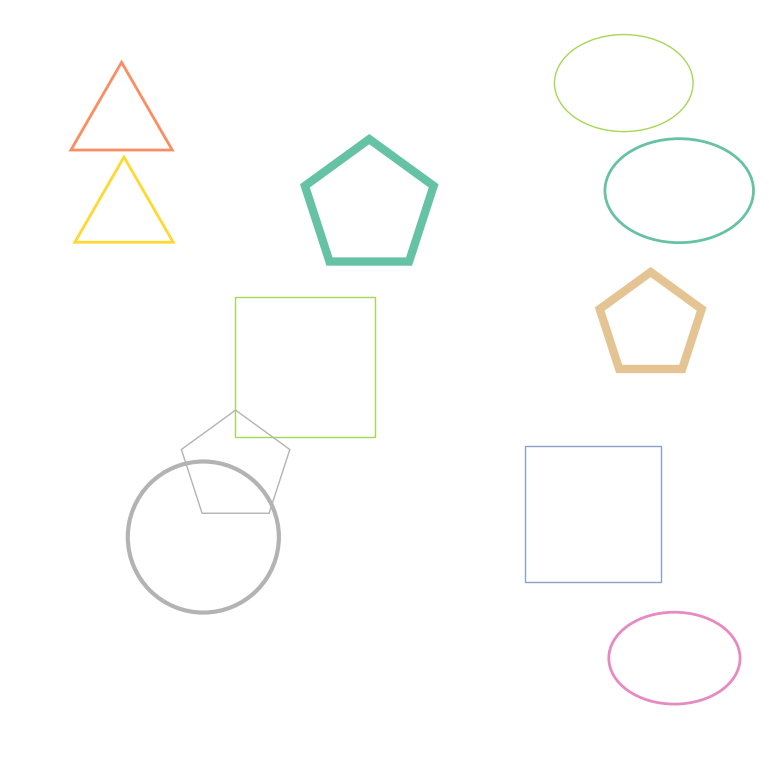[{"shape": "oval", "thickness": 1, "radius": 0.48, "center": [0.882, 0.752]}, {"shape": "pentagon", "thickness": 3, "radius": 0.44, "center": [0.48, 0.731]}, {"shape": "triangle", "thickness": 1, "radius": 0.38, "center": [0.158, 0.843]}, {"shape": "square", "thickness": 0.5, "radius": 0.44, "center": [0.77, 0.333]}, {"shape": "oval", "thickness": 1, "radius": 0.43, "center": [0.876, 0.145]}, {"shape": "square", "thickness": 0.5, "radius": 0.45, "center": [0.396, 0.524]}, {"shape": "oval", "thickness": 0.5, "radius": 0.45, "center": [0.81, 0.892]}, {"shape": "triangle", "thickness": 1, "radius": 0.37, "center": [0.161, 0.722]}, {"shape": "pentagon", "thickness": 3, "radius": 0.35, "center": [0.845, 0.577]}, {"shape": "pentagon", "thickness": 0.5, "radius": 0.37, "center": [0.306, 0.393]}, {"shape": "circle", "thickness": 1.5, "radius": 0.49, "center": [0.264, 0.303]}]